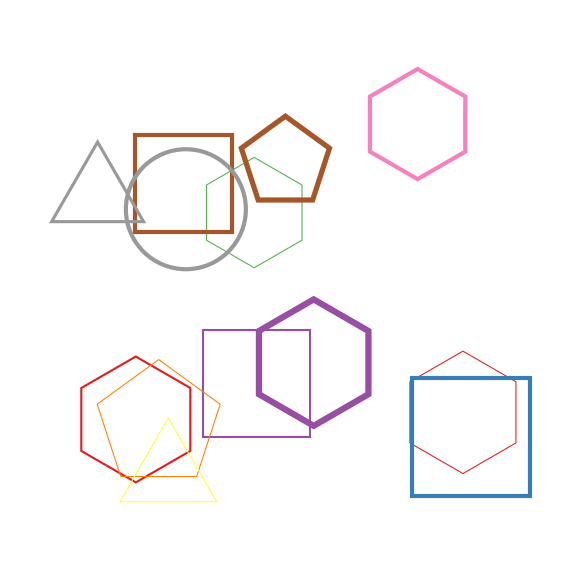[{"shape": "hexagon", "thickness": 0.5, "radius": 0.53, "center": [0.802, 0.285]}, {"shape": "hexagon", "thickness": 1, "radius": 0.54, "center": [0.235, 0.273]}, {"shape": "square", "thickness": 2, "radius": 0.51, "center": [0.816, 0.242]}, {"shape": "hexagon", "thickness": 0.5, "radius": 0.48, "center": [0.44, 0.631]}, {"shape": "square", "thickness": 1, "radius": 0.46, "center": [0.444, 0.336]}, {"shape": "hexagon", "thickness": 3, "radius": 0.55, "center": [0.543, 0.371]}, {"shape": "pentagon", "thickness": 0.5, "radius": 0.56, "center": [0.275, 0.265]}, {"shape": "triangle", "thickness": 0.5, "radius": 0.48, "center": [0.291, 0.179]}, {"shape": "square", "thickness": 2, "radius": 0.42, "center": [0.318, 0.682]}, {"shape": "pentagon", "thickness": 2.5, "radius": 0.4, "center": [0.494, 0.718]}, {"shape": "hexagon", "thickness": 2, "radius": 0.48, "center": [0.723, 0.784]}, {"shape": "triangle", "thickness": 1.5, "radius": 0.46, "center": [0.169, 0.661]}, {"shape": "circle", "thickness": 2, "radius": 0.52, "center": [0.322, 0.637]}]